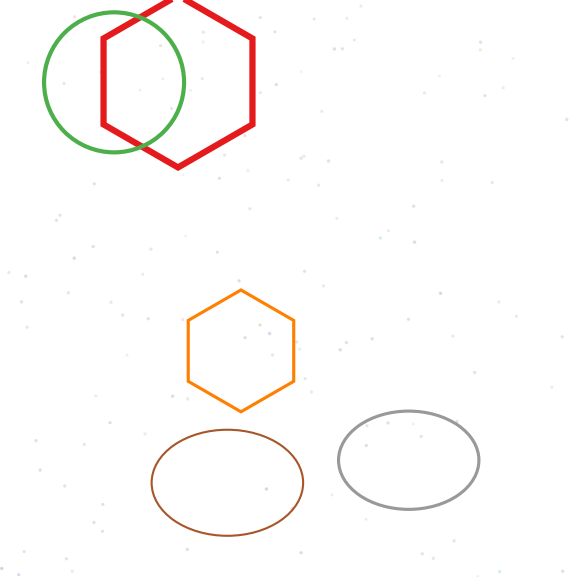[{"shape": "hexagon", "thickness": 3, "radius": 0.74, "center": [0.308, 0.858]}, {"shape": "circle", "thickness": 2, "radius": 0.61, "center": [0.198, 0.857]}, {"shape": "hexagon", "thickness": 1.5, "radius": 0.53, "center": [0.417, 0.392]}, {"shape": "oval", "thickness": 1, "radius": 0.66, "center": [0.394, 0.163]}, {"shape": "oval", "thickness": 1.5, "radius": 0.61, "center": [0.708, 0.202]}]